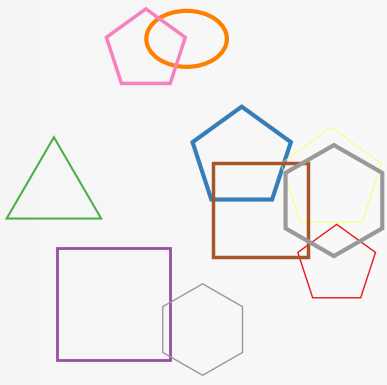[{"shape": "pentagon", "thickness": 1, "radius": 0.53, "center": [0.869, 0.312]}, {"shape": "pentagon", "thickness": 3, "radius": 0.67, "center": [0.624, 0.59]}, {"shape": "triangle", "thickness": 1.5, "radius": 0.7, "center": [0.139, 0.503]}, {"shape": "square", "thickness": 2, "radius": 0.73, "center": [0.293, 0.211]}, {"shape": "oval", "thickness": 3, "radius": 0.52, "center": [0.482, 0.899]}, {"shape": "pentagon", "thickness": 0.5, "radius": 0.68, "center": [0.855, 0.533]}, {"shape": "square", "thickness": 2.5, "radius": 0.61, "center": [0.672, 0.455]}, {"shape": "pentagon", "thickness": 2.5, "radius": 0.54, "center": [0.376, 0.87]}, {"shape": "hexagon", "thickness": 1, "radius": 0.59, "center": [0.523, 0.144]}, {"shape": "hexagon", "thickness": 3, "radius": 0.72, "center": [0.862, 0.479]}]